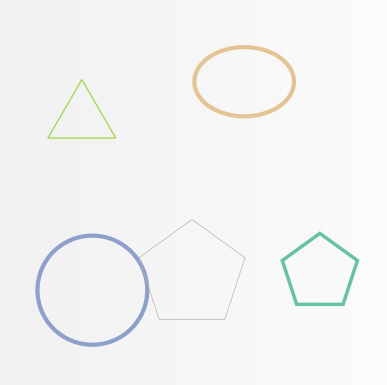[{"shape": "pentagon", "thickness": 2.5, "radius": 0.51, "center": [0.825, 0.292]}, {"shape": "circle", "thickness": 3, "radius": 0.71, "center": [0.238, 0.246]}, {"shape": "triangle", "thickness": 1, "radius": 0.51, "center": [0.211, 0.692]}, {"shape": "oval", "thickness": 3, "radius": 0.64, "center": [0.63, 0.788]}, {"shape": "pentagon", "thickness": 0.5, "radius": 0.72, "center": [0.495, 0.286]}]